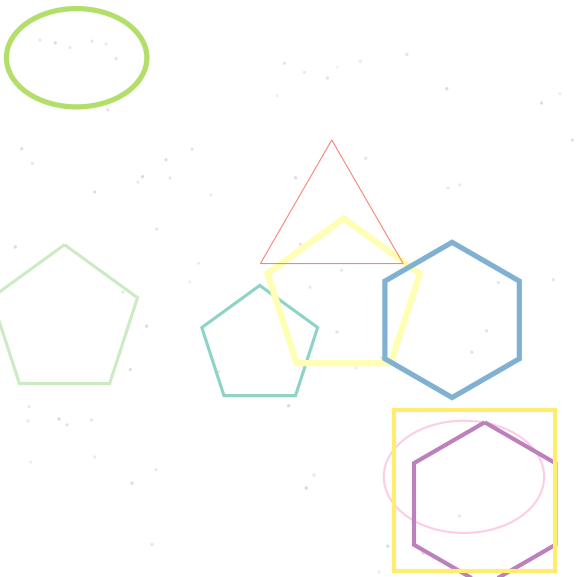[{"shape": "pentagon", "thickness": 1.5, "radius": 0.53, "center": [0.45, 0.399]}, {"shape": "pentagon", "thickness": 3, "radius": 0.69, "center": [0.595, 0.482]}, {"shape": "triangle", "thickness": 0.5, "radius": 0.71, "center": [0.575, 0.614]}, {"shape": "hexagon", "thickness": 2.5, "radius": 0.67, "center": [0.783, 0.445]}, {"shape": "oval", "thickness": 2.5, "radius": 0.61, "center": [0.133, 0.899]}, {"shape": "oval", "thickness": 1, "radius": 0.69, "center": [0.803, 0.173]}, {"shape": "hexagon", "thickness": 2, "radius": 0.71, "center": [0.839, 0.126]}, {"shape": "pentagon", "thickness": 1.5, "radius": 0.66, "center": [0.112, 0.443]}, {"shape": "square", "thickness": 2, "radius": 0.7, "center": [0.822, 0.15]}]